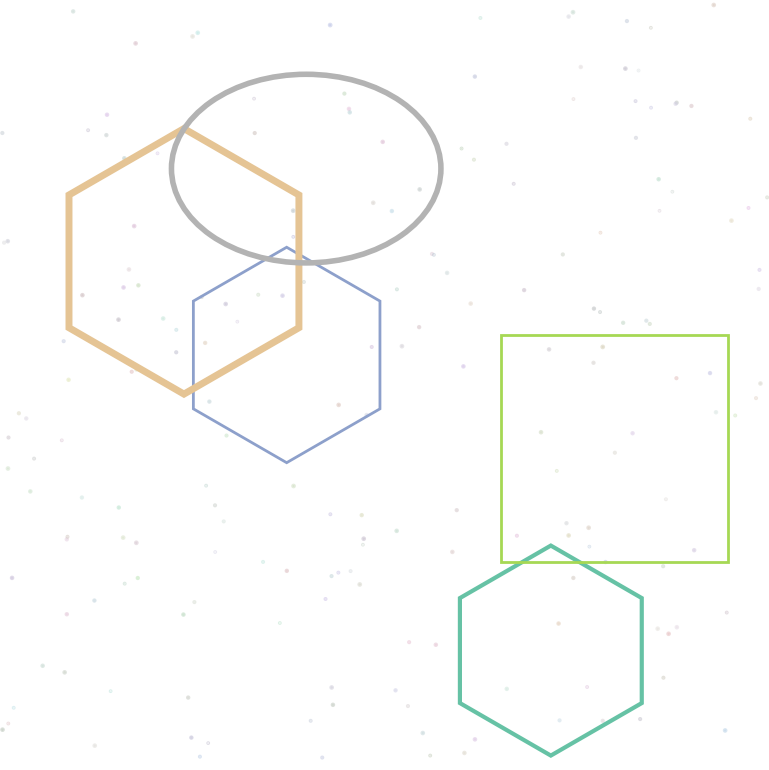[{"shape": "hexagon", "thickness": 1.5, "radius": 0.68, "center": [0.715, 0.155]}, {"shape": "hexagon", "thickness": 1, "radius": 0.7, "center": [0.372, 0.539]}, {"shape": "square", "thickness": 1, "radius": 0.74, "center": [0.797, 0.417]}, {"shape": "hexagon", "thickness": 2.5, "radius": 0.86, "center": [0.239, 0.661]}, {"shape": "oval", "thickness": 2, "radius": 0.87, "center": [0.398, 0.781]}]